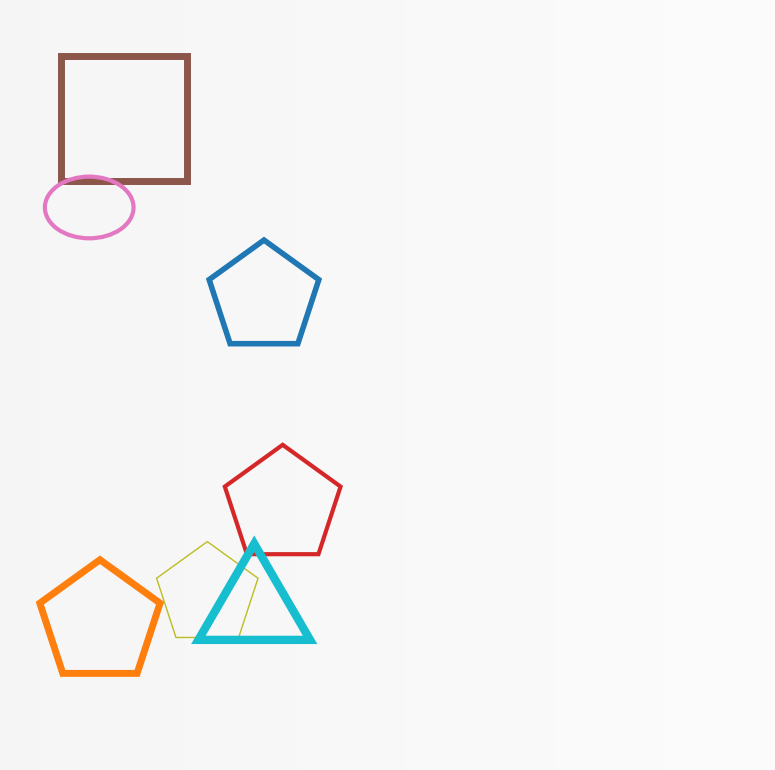[{"shape": "pentagon", "thickness": 2, "radius": 0.37, "center": [0.341, 0.614]}, {"shape": "pentagon", "thickness": 2.5, "radius": 0.41, "center": [0.129, 0.191]}, {"shape": "pentagon", "thickness": 1.5, "radius": 0.39, "center": [0.365, 0.344]}, {"shape": "square", "thickness": 2.5, "radius": 0.41, "center": [0.16, 0.846]}, {"shape": "oval", "thickness": 1.5, "radius": 0.29, "center": [0.115, 0.731]}, {"shape": "pentagon", "thickness": 0.5, "radius": 0.34, "center": [0.267, 0.228]}, {"shape": "triangle", "thickness": 3, "radius": 0.42, "center": [0.328, 0.211]}]